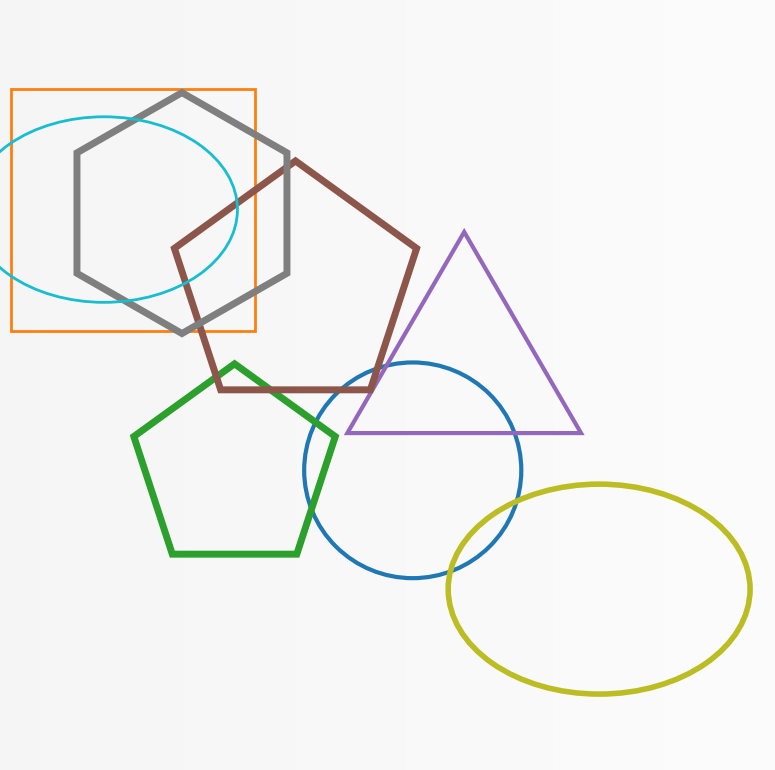[{"shape": "circle", "thickness": 1.5, "radius": 0.7, "center": [0.533, 0.389]}, {"shape": "square", "thickness": 1, "radius": 0.79, "center": [0.171, 0.728]}, {"shape": "pentagon", "thickness": 2.5, "radius": 0.68, "center": [0.303, 0.391]}, {"shape": "triangle", "thickness": 1.5, "radius": 0.87, "center": [0.599, 0.525]}, {"shape": "pentagon", "thickness": 2.5, "radius": 0.82, "center": [0.381, 0.627]}, {"shape": "hexagon", "thickness": 2.5, "radius": 0.78, "center": [0.235, 0.723]}, {"shape": "oval", "thickness": 2, "radius": 0.97, "center": [0.773, 0.235]}, {"shape": "oval", "thickness": 1, "radius": 0.86, "center": [0.134, 0.728]}]